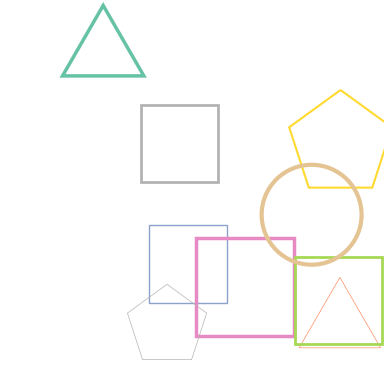[{"shape": "triangle", "thickness": 2.5, "radius": 0.61, "center": [0.268, 0.864]}, {"shape": "triangle", "thickness": 0.5, "radius": 0.61, "center": [0.883, 0.158]}, {"shape": "square", "thickness": 1, "radius": 0.51, "center": [0.489, 0.313]}, {"shape": "square", "thickness": 2.5, "radius": 0.64, "center": [0.637, 0.255]}, {"shape": "square", "thickness": 2, "radius": 0.57, "center": [0.879, 0.219]}, {"shape": "pentagon", "thickness": 1.5, "radius": 0.7, "center": [0.885, 0.626]}, {"shape": "circle", "thickness": 3, "radius": 0.65, "center": [0.809, 0.442]}, {"shape": "square", "thickness": 2, "radius": 0.5, "center": [0.466, 0.628]}, {"shape": "pentagon", "thickness": 0.5, "radius": 0.54, "center": [0.434, 0.153]}]